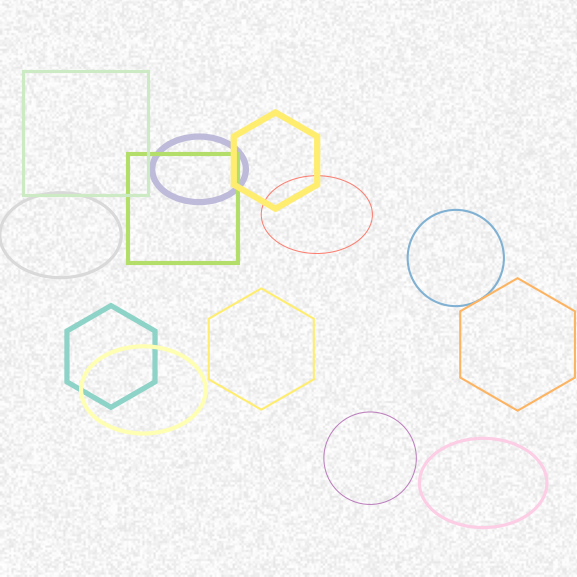[{"shape": "hexagon", "thickness": 2.5, "radius": 0.44, "center": [0.192, 0.382]}, {"shape": "oval", "thickness": 2, "radius": 0.54, "center": [0.248, 0.324]}, {"shape": "oval", "thickness": 3, "radius": 0.41, "center": [0.345, 0.706]}, {"shape": "oval", "thickness": 0.5, "radius": 0.48, "center": [0.549, 0.628]}, {"shape": "circle", "thickness": 1, "radius": 0.42, "center": [0.789, 0.552]}, {"shape": "hexagon", "thickness": 1, "radius": 0.57, "center": [0.896, 0.403]}, {"shape": "square", "thickness": 2, "radius": 0.47, "center": [0.317, 0.638]}, {"shape": "oval", "thickness": 1.5, "radius": 0.55, "center": [0.837, 0.163]}, {"shape": "oval", "thickness": 1.5, "radius": 0.53, "center": [0.105, 0.592]}, {"shape": "circle", "thickness": 0.5, "radius": 0.4, "center": [0.641, 0.206]}, {"shape": "square", "thickness": 1.5, "radius": 0.54, "center": [0.148, 0.769]}, {"shape": "hexagon", "thickness": 3, "radius": 0.42, "center": [0.477, 0.721]}, {"shape": "hexagon", "thickness": 1, "radius": 0.52, "center": [0.452, 0.395]}]